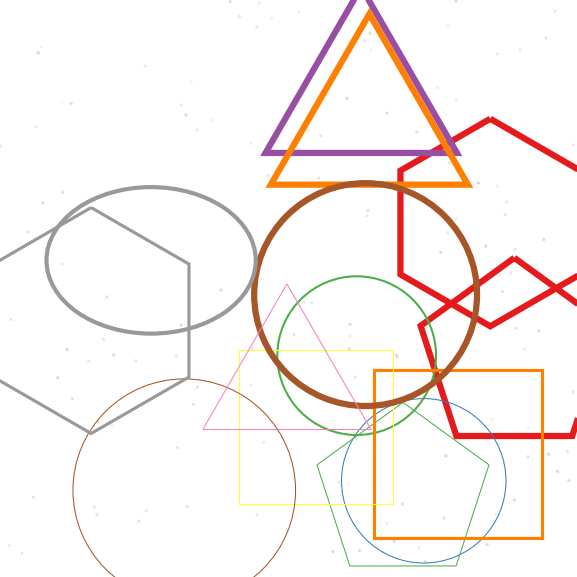[{"shape": "pentagon", "thickness": 3, "radius": 0.85, "center": [0.891, 0.382]}, {"shape": "hexagon", "thickness": 3, "radius": 0.9, "center": [0.849, 0.614]}, {"shape": "circle", "thickness": 0.5, "radius": 0.71, "center": [0.734, 0.167]}, {"shape": "circle", "thickness": 1, "radius": 0.69, "center": [0.618, 0.383]}, {"shape": "pentagon", "thickness": 0.5, "radius": 0.78, "center": [0.698, 0.146]}, {"shape": "triangle", "thickness": 3, "radius": 0.96, "center": [0.625, 0.83]}, {"shape": "triangle", "thickness": 3, "radius": 0.99, "center": [0.64, 0.778]}, {"shape": "square", "thickness": 1.5, "radius": 0.73, "center": [0.793, 0.213]}, {"shape": "square", "thickness": 0.5, "radius": 0.67, "center": [0.547, 0.26]}, {"shape": "circle", "thickness": 0.5, "radius": 0.96, "center": [0.319, 0.15]}, {"shape": "circle", "thickness": 3, "radius": 0.96, "center": [0.633, 0.489]}, {"shape": "triangle", "thickness": 0.5, "radius": 0.84, "center": [0.497, 0.339]}, {"shape": "hexagon", "thickness": 1.5, "radius": 0.98, "center": [0.158, 0.444]}, {"shape": "oval", "thickness": 2, "radius": 0.91, "center": [0.262, 0.548]}]